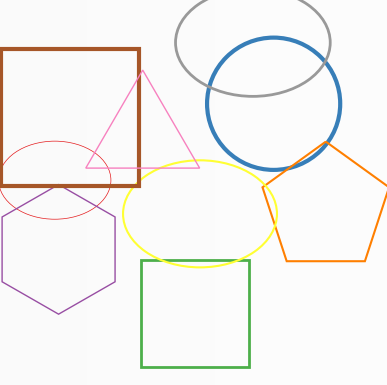[{"shape": "oval", "thickness": 0.5, "radius": 0.72, "center": [0.141, 0.532]}, {"shape": "circle", "thickness": 3, "radius": 0.86, "center": [0.706, 0.731]}, {"shape": "square", "thickness": 2, "radius": 0.69, "center": [0.503, 0.186]}, {"shape": "hexagon", "thickness": 1, "radius": 0.84, "center": [0.151, 0.352]}, {"shape": "pentagon", "thickness": 1.5, "radius": 0.86, "center": [0.841, 0.46]}, {"shape": "oval", "thickness": 1.5, "radius": 0.99, "center": [0.516, 0.445]}, {"shape": "square", "thickness": 3, "radius": 0.89, "center": [0.181, 0.695]}, {"shape": "triangle", "thickness": 1, "radius": 0.85, "center": [0.368, 0.648]}, {"shape": "oval", "thickness": 2, "radius": 1.0, "center": [0.653, 0.889]}]